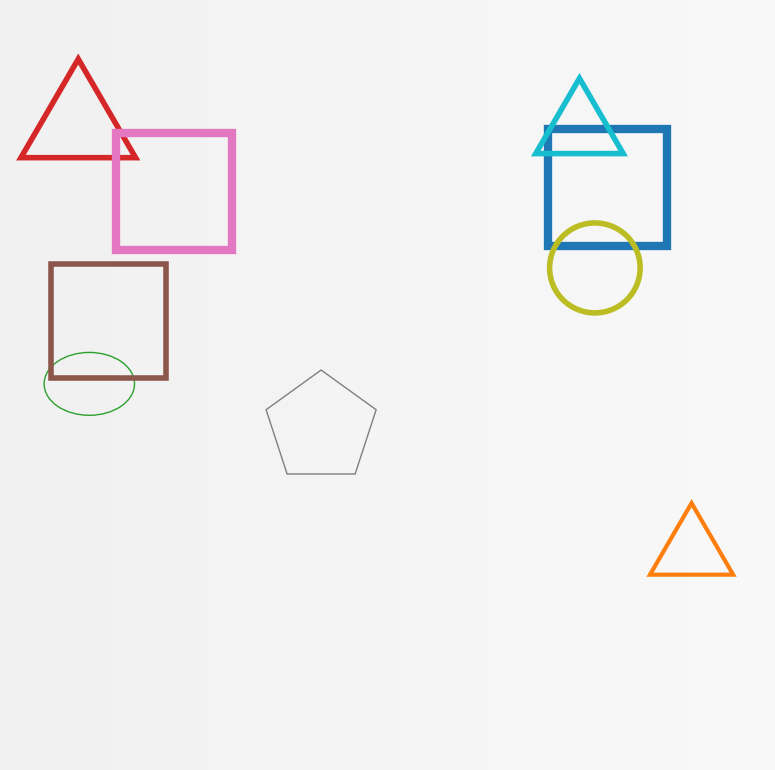[{"shape": "square", "thickness": 3, "radius": 0.38, "center": [0.784, 0.757]}, {"shape": "triangle", "thickness": 1.5, "radius": 0.31, "center": [0.892, 0.285]}, {"shape": "oval", "thickness": 0.5, "radius": 0.29, "center": [0.115, 0.501]}, {"shape": "triangle", "thickness": 2, "radius": 0.43, "center": [0.101, 0.838]}, {"shape": "square", "thickness": 2, "radius": 0.37, "center": [0.14, 0.583]}, {"shape": "square", "thickness": 3, "radius": 0.38, "center": [0.225, 0.751]}, {"shape": "pentagon", "thickness": 0.5, "radius": 0.37, "center": [0.414, 0.445]}, {"shape": "circle", "thickness": 2, "radius": 0.29, "center": [0.768, 0.652]}, {"shape": "triangle", "thickness": 2, "radius": 0.33, "center": [0.748, 0.833]}]